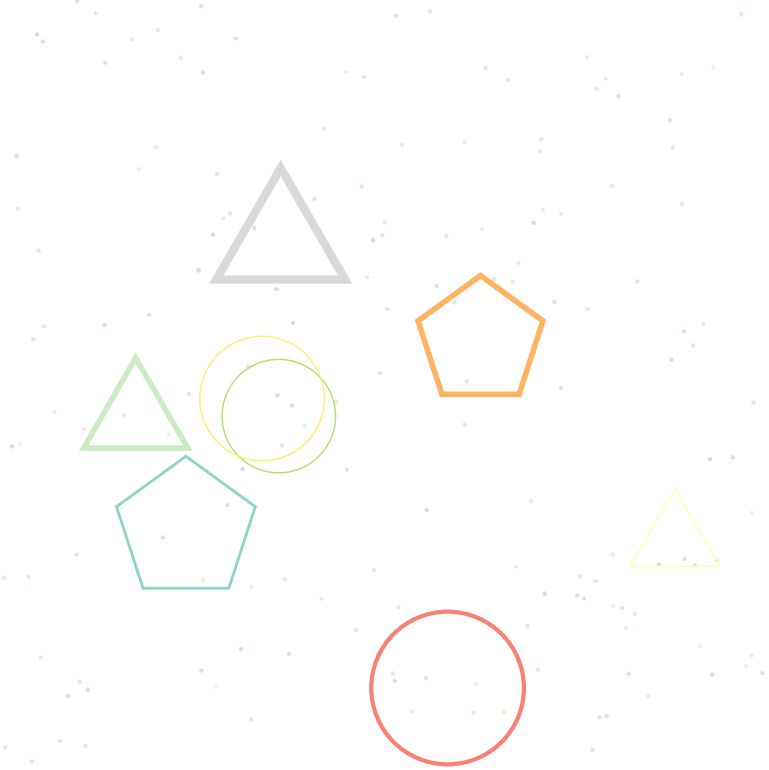[{"shape": "pentagon", "thickness": 1, "radius": 0.47, "center": [0.241, 0.313]}, {"shape": "triangle", "thickness": 0.5, "radius": 0.34, "center": [0.877, 0.298]}, {"shape": "circle", "thickness": 1.5, "radius": 0.5, "center": [0.581, 0.106]}, {"shape": "pentagon", "thickness": 2, "radius": 0.43, "center": [0.624, 0.557]}, {"shape": "circle", "thickness": 0.5, "radius": 0.37, "center": [0.362, 0.46]}, {"shape": "triangle", "thickness": 3, "radius": 0.48, "center": [0.365, 0.685]}, {"shape": "triangle", "thickness": 2, "radius": 0.39, "center": [0.176, 0.457]}, {"shape": "circle", "thickness": 0.5, "radius": 0.4, "center": [0.34, 0.482]}]